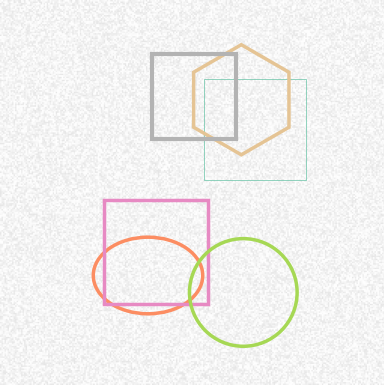[{"shape": "square", "thickness": 0.5, "radius": 0.66, "center": [0.662, 0.664]}, {"shape": "oval", "thickness": 2.5, "radius": 0.71, "center": [0.384, 0.284]}, {"shape": "square", "thickness": 2.5, "radius": 0.67, "center": [0.405, 0.345]}, {"shape": "circle", "thickness": 2.5, "radius": 0.7, "center": [0.632, 0.24]}, {"shape": "hexagon", "thickness": 2.5, "radius": 0.71, "center": [0.627, 0.741]}, {"shape": "square", "thickness": 3, "radius": 0.55, "center": [0.505, 0.749]}]